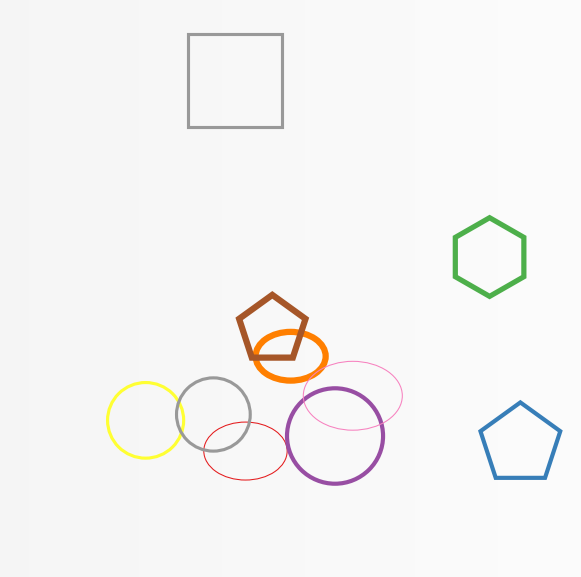[{"shape": "oval", "thickness": 0.5, "radius": 0.36, "center": [0.422, 0.218]}, {"shape": "pentagon", "thickness": 2, "radius": 0.36, "center": [0.895, 0.23]}, {"shape": "hexagon", "thickness": 2.5, "radius": 0.34, "center": [0.842, 0.554]}, {"shape": "circle", "thickness": 2, "radius": 0.41, "center": [0.576, 0.244]}, {"shape": "oval", "thickness": 3, "radius": 0.3, "center": [0.5, 0.382]}, {"shape": "circle", "thickness": 1.5, "radius": 0.33, "center": [0.251, 0.271]}, {"shape": "pentagon", "thickness": 3, "radius": 0.3, "center": [0.468, 0.428]}, {"shape": "oval", "thickness": 0.5, "radius": 0.43, "center": [0.607, 0.314]}, {"shape": "square", "thickness": 1.5, "radius": 0.4, "center": [0.404, 0.86]}, {"shape": "circle", "thickness": 1.5, "radius": 0.32, "center": [0.367, 0.281]}]